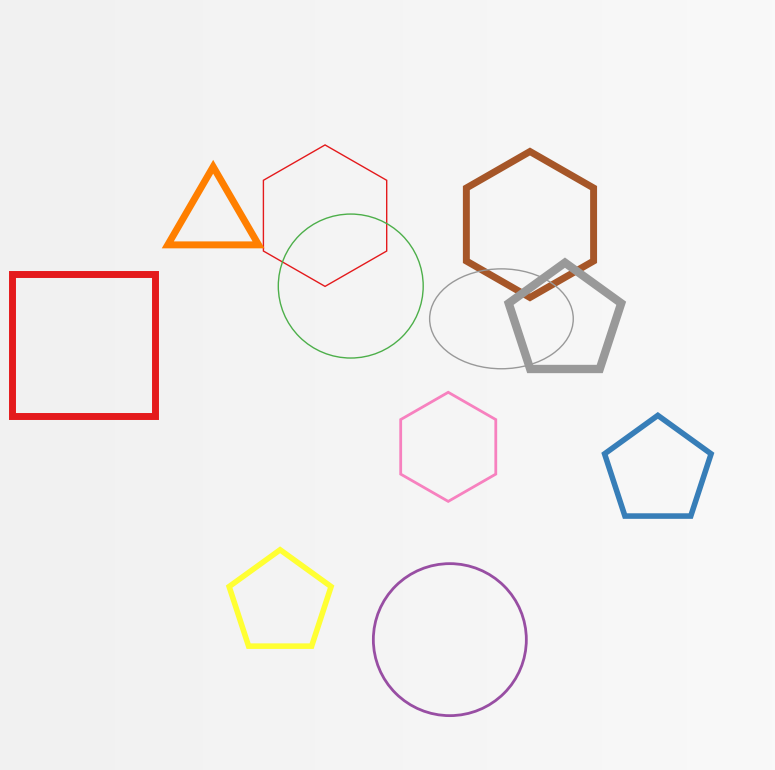[{"shape": "square", "thickness": 2.5, "radius": 0.46, "center": [0.107, 0.552]}, {"shape": "hexagon", "thickness": 0.5, "radius": 0.46, "center": [0.419, 0.72]}, {"shape": "pentagon", "thickness": 2, "radius": 0.36, "center": [0.849, 0.388]}, {"shape": "circle", "thickness": 0.5, "radius": 0.47, "center": [0.453, 0.629]}, {"shape": "circle", "thickness": 1, "radius": 0.49, "center": [0.58, 0.169]}, {"shape": "triangle", "thickness": 2.5, "radius": 0.34, "center": [0.275, 0.716]}, {"shape": "pentagon", "thickness": 2, "radius": 0.35, "center": [0.361, 0.217]}, {"shape": "hexagon", "thickness": 2.5, "radius": 0.47, "center": [0.684, 0.708]}, {"shape": "hexagon", "thickness": 1, "radius": 0.35, "center": [0.578, 0.42]}, {"shape": "pentagon", "thickness": 3, "radius": 0.38, "center": [0.729, 0.583]}, {"shape": "oval", "thickness": 0.5, "radius": 0.46, "center": [0.647, 0.586]}]